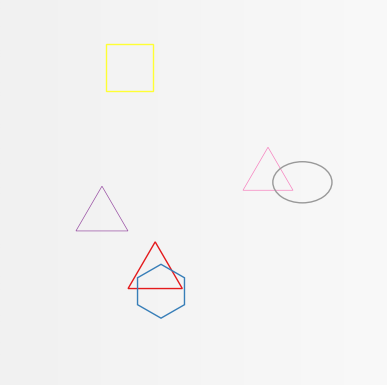[{"shape": "triangle", "thickness": 1, "radius": 0.4, "center": [0.4, 0.291]}, {"shape": "hexagon", "thickness": 1, "radius": 0.35, "center": [0.416, 0.244]}, {"shape": "triangle", "thickness": 0.5, "radius": 0.39, "center": [0.263, 0.439]}, {"shape": "square", "thickness": 1, "radius": 0.3, "center": [0.335, 0.824]}, {"shape": "triangle", "thickness": 0.5, "radius": 0.37, "center": [0.692, 0.543]}, {"shape": "oval", "thickness": 1, "radius": 0.38, "center": [0.78, 0.527]}]